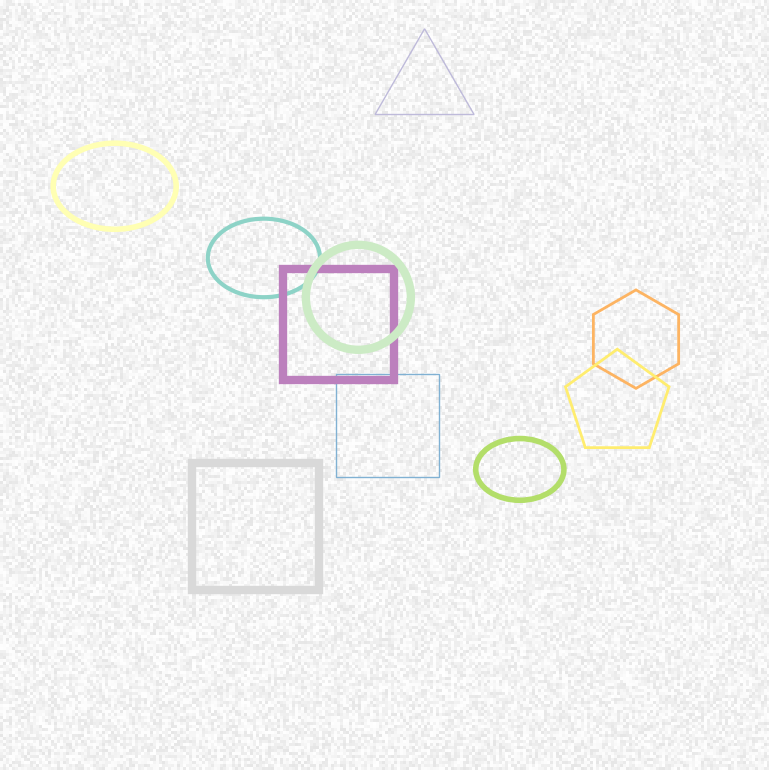[{"shape": "oval", "thickness": 1.5, "radius": 0.36, "center": [0.343, 0.665]}, {"shape": "oval", "thickness": 2, "radius": 0.4, "center": [0.149, 0.758]}, {"shape": "triangle", "thickness": 0.5, "radius": 0.37, "center": [0.551, 0.888]}, {"shape": "square", "thickness": 0.5, "radius": 0.33, "center": [0.503, 0.447]}, {"shape": "hexagon", "thickness": 1, "radius": 0.32, "center": [0.826, 0.56]}, {"shape": "oval", "thickness": 2, "radius": 0.29, "center": [0.675, 0.39]}, {"shape": "square", "thickness": 3, "radius": 0.41, "center": [0.332, 0.316]}, {"shape": "square", "thickness": 3, "radius": 0.36, "center": [0.439, 0.578]}, {"shape": "circle", "thickness": 3, "radius": 0.34, "center": [0.465, 0.614]}, {"shape": "pentagon", "thickness": 1, "radius": 0.35, "center": [0.802, 0.476]}]